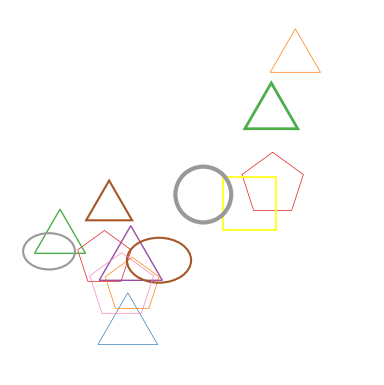[{"shape": "pentagon", "thickness": 0.5, "radius": 0.42, "center": [0.708, 0.521]}, {"shape": "pentagon", "thickness": 0.5, "radius": 0.37, "center": [0.271, 0.328]}, {"shape": "triangle", "thickness": 0.5, "radius": 0.45, "center": [0.332, 0.15]}, {"shape": "triangle", "thickness": 2, "radius": 0.4, "center": [0.705, 0.705]}, {"shape": "triangle", "thickness": 1, "radius": 0.38, "center": [0.156, 0.38]}, {"shape": "triangle", "thickness": 1, "radius": 0.47, "center": [0.34, 0.319]}, {"shape": "triangle", "thickness": 0.5, "radius": 0.38, "center": [0.767, 0.85]}, {"shape": "pentagon", "thickness": 0.5, "radius": 0.37, "center": [0.343, 0.258]}, {"shape": "square", "thickness": 1.5, "radius": 0.34, "center": [0.648, 0.472]}, {"shape": "oval", "thickness": 1.5, "radius": 0.42, "center": [0.413, 0.324]}, {"shape": "triangle", "thickness": 1.5, "radius": 0.34, "center": [0.283, 0.462]}, {"shape": "pentagon", "thickness": 0.5, "radius": 0.44, "center": [0.316, 0.257]}, {"shape": "oval", "thickness": 1.5, "radius": 0.34, "center": [0.127, 0.347]}, {"shape": "circle", "thickness": 3, "radius": 0.36, "center": [0.528, 0.495]}]